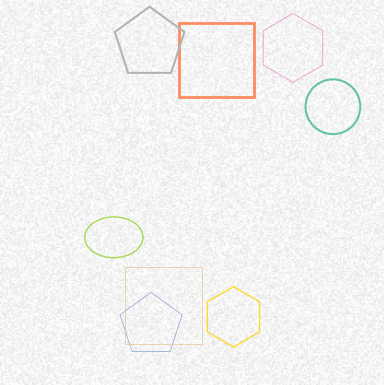[{"shape": "circle", "thickness": 1.5, "radius": 0.36, "center": [0.865, 0.723]}, {"shape": "square", "thickness": 2, "radius": 0.49, "center": [0.562, 0.844]}, {"shape": "pentagon", "thickness": 0.5, "radius": 0.42, "center": [0.392, 0.156]}, {"shape": "hexagon", "thickness": 0.5, "radius": 0.45, "center": [0.761, 0.876]}, {"shape": "oval", "thickness": 1, "radius": 0.38, "center": [0.296, 0.384]}, {"shape": "hexagon", "thickness": 1, "radius": 0.39, "center": [0.606, 0.177]}, {"shape": "square", "thickness": 0.5, "radius": 0.5, "center": [0.425, 0.206]}, {"shape": "pentagon", "thickness": 1.5, "radius": 0.48, "center": [0.389, 0.888]}]